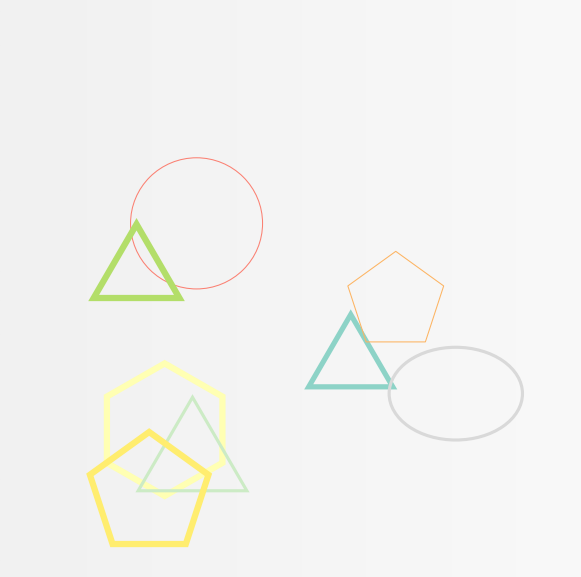[{"shape": "triangle", "thickness": 2.5, "radius": 0.42, "center": [0.603, 0.371]}, {"shape": "hexagon", "thickness": 3, "radius": 0.57, "center": [0.283, 0.255]}, {"shape": "circle", "thickness": 0.5, "radius": 0.57, "center": [0.338, 0.612]}, {"shape": "pentagon", "thickness": 0.5, "radius": 0.43, "center": [0.681, 0.477]}, {"shape": "triangle", "thickness": 3, "radius": 0.43, "center": [0.235, 0.526]}, {"shape": "oval", "thickness": 1.5, "radius": 0.57, "center": [0.784, 0.318]}, {"shape": "triangle", "thickness": 1.5, "radius": 0.54, "center": [0.331, 0.203]}, {"shape": "pentagon", "thickness": 3, "radius": 0.54, "center": [0.257, 0.144]}]